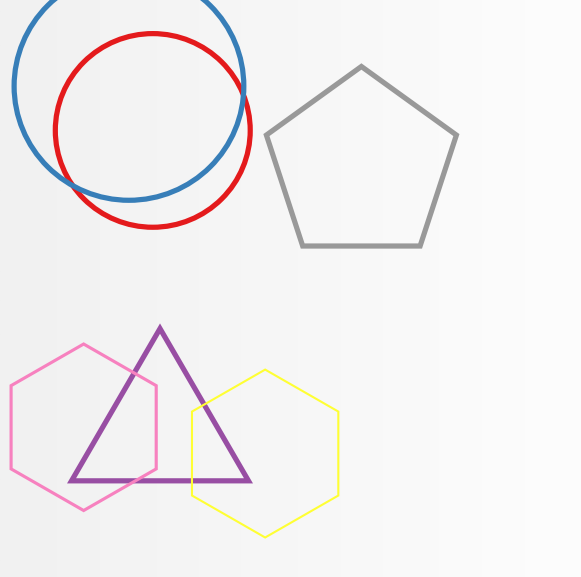[{"shape": "circle", "thickness": 2.5, "radius": 0.84, "center": [0.263, 0.773]}, {"shape": "circle", "thickness": 2.5, "radius": 0.99, "center": [0.222, 0.85]}, {"shape": "triangle", "thickness": 2.5, "radius": 0.88, "center": [0.275, 0.254]}, {"shape": "hexagon", "thickness": 1, "radius": 0.73, "center": [0.456, 0.214]}, {"shape": "hexagon", "thickness": 1.5, "radius": 0.72, "center": [0.144, 0.259]}, {"shape": "pentagon", "thickness": 2.5, "radius": 0.86, "center": [0.622, 0.712]}]